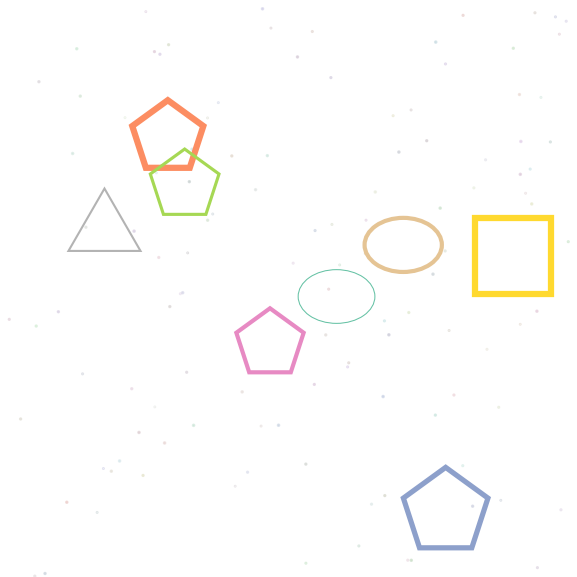[{"shape": "oval", "thickness": 0.5, "radius": 0.33, "center": [0.583, 0.486]}, {"shape": "pentagon", "thickness": 3, "radius": 0.32, "center": [0.291, 0.761]}, {"shape": "pentagon", "thickness": 2.5, "radius": 0.38, "center": [0.772, 0.113]}, {"shape": "pentagon", "thickness": 2, "radius": 0.31, "center": [0.468, 0.404]}, {"shape": "pentagon", "thickness": 1.5, "radius": 0.31, "center": [0.32, 0.679]}, {"shape": "square", "thickness": 3, "radius": 0.33, "center": [0.889, 0.556]}, {"shape": "oval", "thickness": 2, "radius": 0.33, "center": [0.698, 0.575]}, {"shape": "triangle", "thickness": 1, "radius": 0.36, "center": [0.181, 0.601]}]